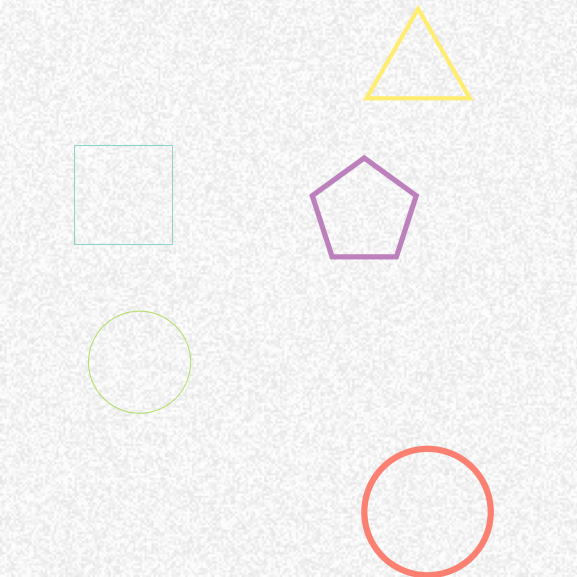[{"shape": "square", "thickness": 0.5, "radius": 0.43, "center": [0.213, 0.662]}, {"shape": "circle", "thickness": 3, "radius": 0.55, "center": [0.74, 0.112]}, {"shape": "circle", "thickness": 0.5, "radius": 0.44, "center": [0.242, 0.372]}, {"shape": "pentagon", "thickness": 2.5, "radius": 0.47, "center": [0.631, 0.631]}, {"shape": "triangle", "thickness": 2, "radius": 0.52, "center": [0.724, 0.881]}]